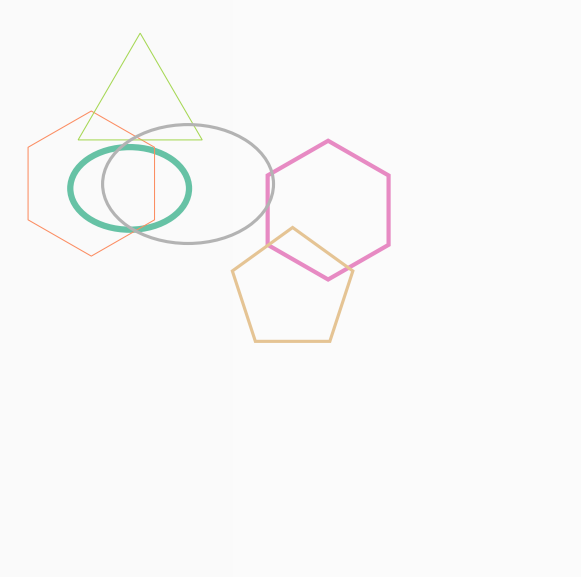[{"shape": "oval", "thickness": 3, "radius": 0.51, "center": [0.223, 0.673]}, {"shape": "hexagon", "thickness": 0.5, "radius": 0.63, "center": [0.157, 0.681]}, {"shape": "hexagon", "thickness": 2, "radius": 0.6, "center": [0.565, 0.635]}, {"shape": "triangle", "thickness": 0.5, "radius": 0.62, "center": [0.241, 0.818]}, {"shape": "pentagon", "thickness": 1.5, "radius": 0.54, "center": [0.503, 0.496]}, {"shape": "oval", "thickness": 1.5, "radius": 0.74, "center": [0.324, 0.68]}]